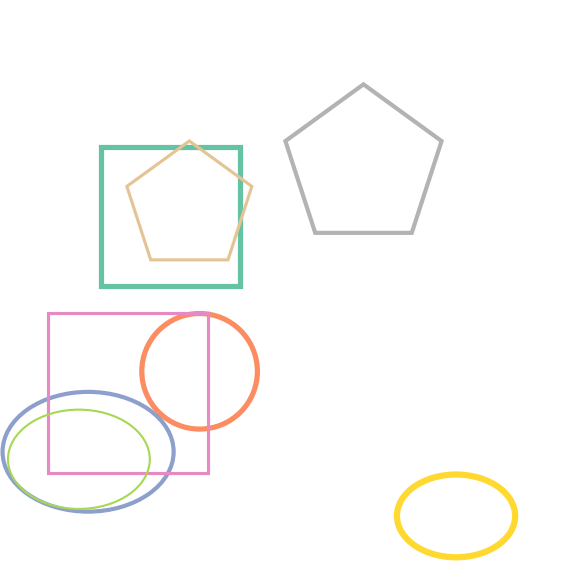[{"shape": "square", "thickness": 2.5, "radius": 0.6, "center": [0.295, 0.624]}, {"shape": "circle", "thickness": 2.5, "radius": 0.5, "center": [0.346, 0.356]}, {"shape": "oval", "thickness": 2, "radius": 0.74, "center": [0.153, 0.217]}, {"shape": "square", "thickness": 1.5, "radius": 0.69, "center": [0.222, 0.318]}, {"shape": "oval", "thickness": 1, "radius": 0.61, "center": [0.137, 0.204]}, {"shape": "oval", "thickness": 3, "radius": 0.51, "center": [0.79, 0.106]}, {"shape": "pentagon", "thickness": 1.5, "radius": 0.57, "center": [0.328, 0.641]}, {"shape": "pentagon", "thickness": 2, "radius": 0.71, "center": [0.629, 0.711]}]